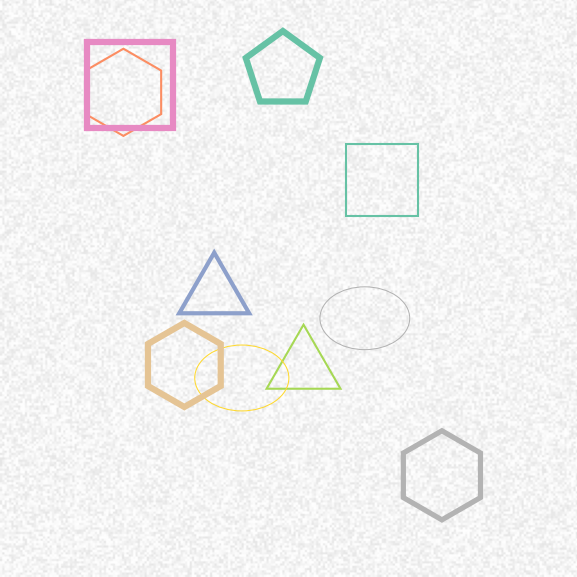[{"shape": "square", "thickness": 1, "radius": 0.31, "center": [0.662, 0.688]}, {"shape": "pentagon", "thickness": 3, "radius": 0.34, "center": [0.49, 0.878]}, {"shape": "hexagon", "thickness": 1, "radius": 0.38, "center": [0.214, 0.839]}, {"shape": "triangle", "thickness": 2, "radius": 0.35, "center": [0.371, 0.492]}, {"shape": "square", "thickness": 3, "radius": 0.37, "center": [0.226, 0.851]}, {"shape": "triangle", "thickness": 1, "radius": 0.37, "center": [0.526, 0.363]}, {"shape": "oval", "thickness": 0.5, "radius": 0.41, "center": [0.419, 0.345]}, {"shape": "hexagon", "thickness": 3, "radius": 0.36, "center": [0.319, 0.367]}, {"shape": "hexagon", "thickness": 2.5, "radius": 0.39, "center": [0.765, 0.176]}, {"shape": "oval", "thickness": 0.5, "radius": 0.39, "center": [0.632, 0.448]}]